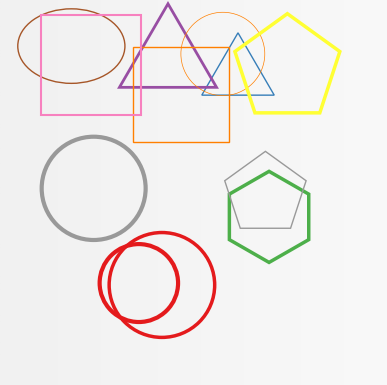[{"shape": "circle", "thickness": 2.5, "radius": 0.68, "center": [0.418, 0.26]}, {"shape": "circle", "thickness": 3, "radius": 0.51, "center": [0.358, 0.265]}, {"shape": "triangle", "thickness": 1, "radius": 0.54, "center": [0.614, 0.807]}, {"shape": "hexagon", "thickness": 2.5, "radius": 0.59, "center": [0.694, 0.437]}, {"shape": "triangle", "thickness": 2, "radius": 0.72, "center": [0.434, 0.845]}, {"shape": "circle", "thickness": 0.5, "radius": 0.54, "center": [0.575, 0.86]}, {"shape": "square", "thickness": 1, "radius": 0.62, "center": [0.466, 0.754]}, {"shape": "pentagon", "thickness": 2.5, "radius": 0.71, "center": [0.742, 0.822]}, {"shape": "oval", "thickness": 1, "radius": 0.69, "center": [0.184, 0.88]}, {"shape": "square", "thickness": 1.5, "radius": 0.64, "center": [0.234, 0.831]}, {"shape": "pentagon", "thickness": 1, "radius": 0.55, "center": [0.685, 0.496]}, {"shape": "circle", "thickness": 3, "radius": 0.67, "center": [0.242, 0.511]}]